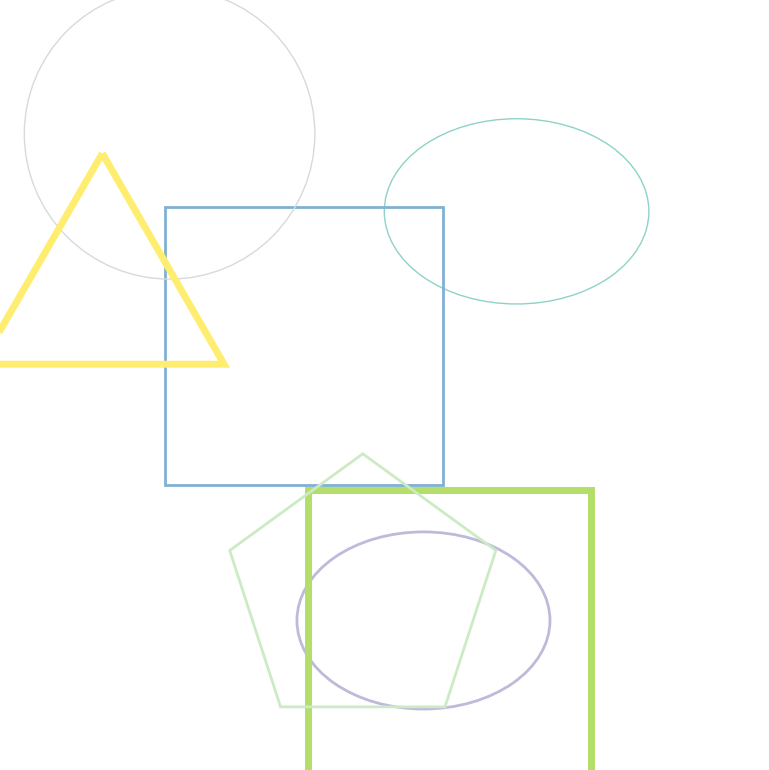[{"shape": "oval", "thickness": 0.5, "radius": 0.86, "center": [0.671, 0.726]}, {"shape": "oval", "thickness": 1, "radius": 0.82, "center": [0.55, 0.194]}, {"shape": "square", "thickness": 1, "radius": 0.9, "center": [0.395, 0.551]}, {"shape": "square", "thickness": 2.5, "radius": 0.92, "center": [0.584, 0.18]}, {"shape": "circle", "thickness": 0.5, "radius": 0.94, "center": [0.22, 0.826]}, {"shape": "pentagon", "thickness": 1, "radius": 0.91, "center": [0.471, 0.229]}, {"shape": "triangle", "thickness": 2.5, "radius": 0.91, "center": [0.133, 0.618]}]